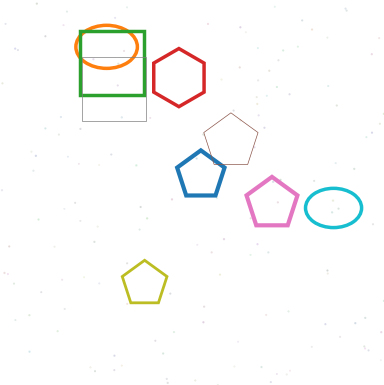[{"shape": "pentagon", "thickness": 3, "radius": 0.32, "center": [0.522, 0.545]}, {"shape": "oval", "thickness": 2.5, "radius": 0.4, "center": [0.277, 0.878]}, {"shape": "square", "thickness": 2.5, "radius": 0.42, "center": [0.291, 0.837]}, {"shape": "hexagon", "thickness": 2.5, "radius": 0.38, "center": [0.465, 0.798]}, {"shape": "pentagon", "thickness": 0.5, "radius": 0.37, "center": [0.6, 0.633]}, {"shape": "pentagon", "thickness": 3, "radius": 0.35, "center": [0.706, 0.471]}, {"shape": "square", "thickness": 0.5, "radius": 0.42, "center": [0.297, 0.769]}, {"shape": "pentagon", "thickness": 2, "radius": 0.31, "center": [0.376, 0.263]}, {"shape": "oval", "thickness": 2.5, "radius": 0.36, "center": [0.866, 0.46]}]